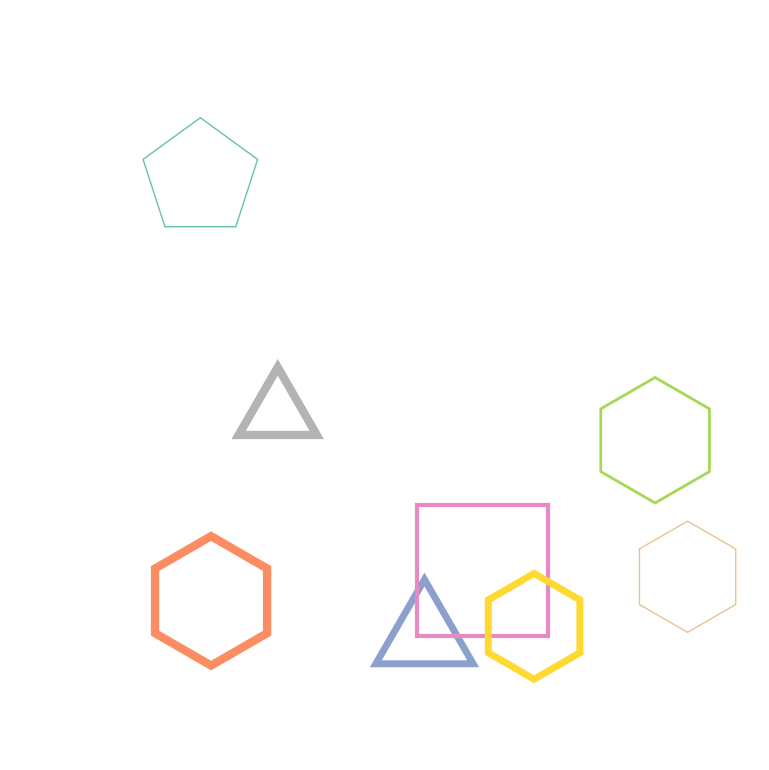[{"shape": "pentagon", "thickness": 0.5, "radius": 0.39, "center": [0.26, 0.769]}, {"shape": "hexagon", "thickness": 3, "radius": 0.42, "center": [0.274, 0.22]}, {"shape": "triangle", "thickness": 2.5, "radius": 0.36, "center": [0.551, 0.174]}, {"shape": "square", "thickness": 1.5, "radius": 0.43, "center": [0.626, 0.259]}, {"shape": "hexagon", "thickness": 1, "radius": 0.41, "center": [0.851, 0.428]}, {"shape": "hexagon", "thickness": 2.5, "radius": 0.34, "center": [0.694, 0.187]}, {"shape": "hexagon", "thickness": 0.5, "radius": 0.36, "center": [0.893, 0.251]}, {"shape": "triangle", "thickness": 3, "radius": 0.29, "center": [0.361, 0.464]}]